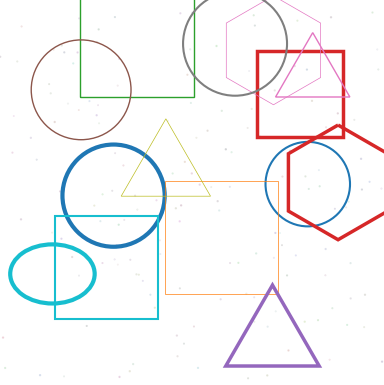[{"shape": "circle", "thickness": 3, "radius": 0.66, "center": [0.295, 0.492]}, {"shape": "circle", "thickness": 1.5, "radius": 0.55, "center": [0.799, 0.522]}, {"shape": "square", "thickness": 0.5, "radius": 0.73, "center": [0.575, 0.383]}, {"shape": "square", "thickness": 1, "radius": 0.74, "center": [0.356, 0.896]}, {"shape": "square", "thickness": 2.5, "radius": 0.56, "center": [0.779, 0.756]}, {"shape": "hexagon", "thickness": 2.5, "radius": 0.74, "center": [0.878, 0.526]}, {"shape": "triangle", "thickness": 2.5, "radius": 0.7, "center": [0.708, 0.119]}, {"shape": "circle", "thickness": 1, "radius": 0.65, "center": [0.211, 0.767]}, {"shape": "hexagon", "thickness": 0.5, "radius": 0.71, "center": [0.71, 0.869]}, {"shape": "triangle", "thickness": 1, "radius": 0.56, "center": [0.812, 0.804]}, {"shape": "circle", "thickness": 1.5, "radius": 0.68, "center": [0.611, 0.886]}, {"shape": "triangle", "thickness": 0.5, "radius": 0.67, "center": [0.431, 0.557]}, {"shape": "oval", "thickness": 3, "radius": 0.55, "center": [0.136, 0.288]}, {"shape": "square", "thickness": 1.5, "radius": 0.67, "center": [0.276, 0.305]}]